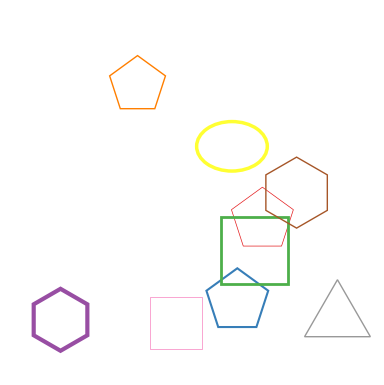[{"shape": "pentagon", "thickness": 0.5, "radius": 0.42, "center": [0.682, 0.429]}, {"shape": "pentagon", "thickness": 1.5, "radius": 0.42, "center": [0.616, 0.219]}, {"shape": "square", "thickness": 2, "radius": 0.43, "center": [0.661, 0.349]}, {"shape": "hexagon", "thickness": 3, "radius": 0.4, "center": [0.157, 0.169]}, {"shape": "pentagon", "thickness": 1, "radius": 0.38, "center": [0.357, 0.779]}, {"shape": "oval", "thickness": 2.5, "radius": 0.46, "center": [0.602, 0.62]}, {"shape": "hexagon", "thickness": 1, "radius": 0.46, "center": [0.77, 0.5]}, {"shape": "square", "thickness": 0.5, "radius": 0.34, "center": [0.458, 0.161]}, {"shape": "triangle", "thickness": 1, "radius": 0.49, "center": [0.877, 0.175]}]